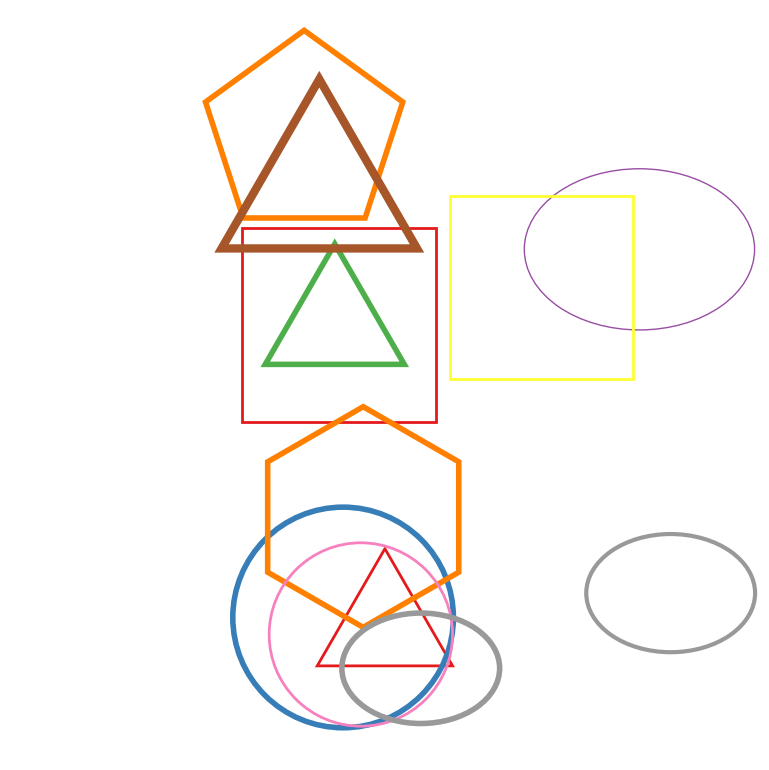[{"shape": "square", "thickness": 1, "radius": 0.63, "center": [0.441, 0.578]}, {"shape": "triangle", "thickness": 1, "radius": 0.51, "center": [0.5, 0.186]}, {"shape": "circle", "thickness": 2, "radius": 0.72, "center": [0.446, 0.198]}, {"shape": "triangle", "thickness": 2, "radius": 0.52, "center": [0.435, 0.579]}, {"shape": "oval", "thickness": 0.5, "radius": 0.75, "center": [0.83, 0.676]}, {"shape": "pentagon", "thickness": 2, "radius": 0.67, "center": [0.395, 0.826]}, {"shape": "hexagon", "thickness": 2, "radius": 0.72, "center": [0.472, 0.329]}, {"shape": "square", "thickness": 1, "radius": 0.6, "center": [0.703, 0.626]}, {"shape": "triangle", "thickness": 3, "radius": 0.73, "center": [0.415, 0.751]}, {"shape": "circle", "thickness": 1, "radius": 0.6, "center": [0.469, 0.176]}, {"shape": "oval", "thickness": 1.5, "radius": 0.55, "center": [0.871, 0.23]}, {"shape": "oval", "thickness": 2, "radius": 0.51, "center": [0.546, 0.132]}]